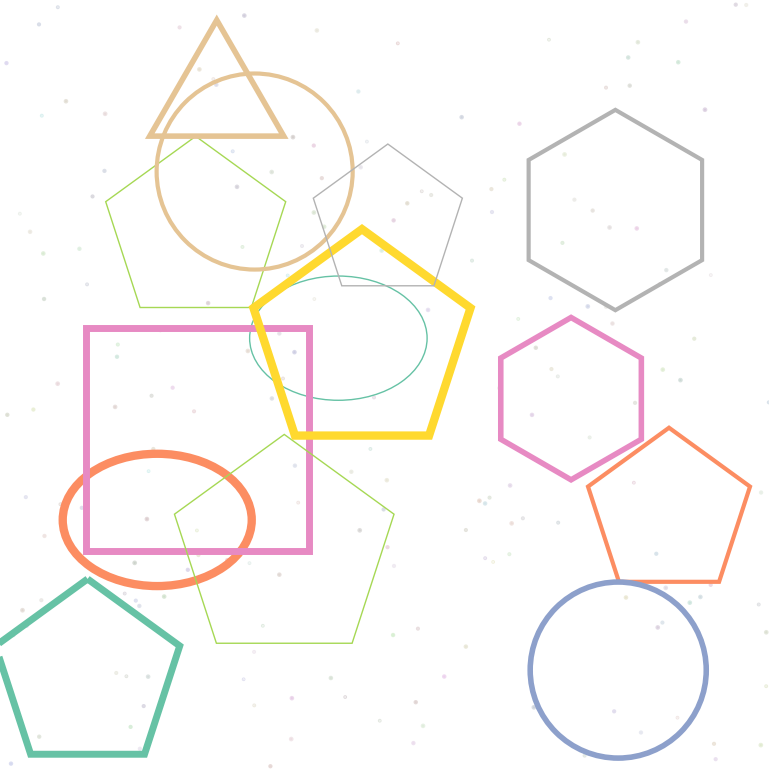[{"shape": "pentagon", "thickness": 2.5, "radius": 0.63, "center": [0.114, 0.122]}, {"shape": "oval", "thickness": 0.5, "radius": 0.58, "center": [0.439, 0.561]}, {"shape": "pentagon", "thickness": 1.5, "radius": 0.55, "center": [0.869, 0.334]}, {"shape": "oval", "thickness": 3, "radius": 0.61, "center": [0.204, 0.325]}, {"shape": "circle", "thickness": 2, "radius": 0.57, "center": [0.803, 0.13]}, {"shape": "hexagon", "thickness": 2, "radius": 0.53, "center": [0.742, 0.482]}, {"shape": "square", "thickness": 2.5, "radius": 0.72, "center": [0.257, 0.429]}, {"shape": "pentagon", "thickness": 0.5, "radius": 0.61, "center": [0.254, 0.7]}, {"shape": "pentagon", "thickness": 0.5, "radius": 0.75, "center": [0.369, 0.286]}, {"shape": "pentagon", "thickness": 3, "radius": 0.74, "center": [0.47, 0.554]}, {"shape": "triangle", "thickness": 2, "radius": 0.5, "center": [0.281, 0.873]}, {"shape": "circle", "thickness": 1.5, "radius": 0.64, "center": [0.331, 0.777]}, {"shape": "hexagon", "thickness": 1.5, "radius": 0.65, "center": [0.799, 0.727]}, {"shape": "pentagon", "thickness": 0.5, "radius": 0.51, "center": [0.504, 0.711]}]